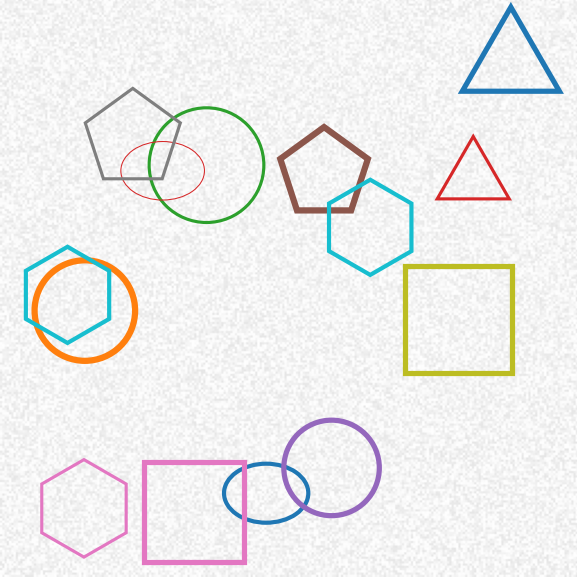[{"shape": "triangle", "thickness": 2.5, "radius": 0.49, "center": [0.885, 0.89]}, {"shape": "oval", "thickness": 2, "radius": 0.36, "center": [0.461, 0.145]}, {"shape": "circle", "thickness": 3, "radius": 0.44, "center": [0.147, 0.461]}, {"shape": "circle", "thickness": 1.5, "radius": 0.5, "center": [0.358, 0.713]}, {"shape": "oval", "thickness": 0.5, "radius": 0.36, "center": [0.282, 0.703]}, {"shape": "triangle", "thickness": 1.5, "radius": 0.36, "center": [0.819, 0.691]}, {"shape": "circle", "thickness": 2.5, "radius": 0.41, "center": [0.574, 0.189]}, {"shape": "pentagon", "thickness": 3, "radius": 0.4, "center": [0.561, 0.699]}, {"shape": "square", "thickness": 2.5, "radius": 0.43, "center": [0.336, 0.112]}, {"shape": "hexagon", "thickness": 1.5, "radius": 0.42, "center": [0.145, 0.119]}, {"shape": "pentagon", "thickness": 1.5, "radius": 0.43, "center": [0.23, 0.76]}, {"shape": "square", "thickness": 2.5, "radius": 0.46, "center": [0.794, 0.446]}, {"shape": "hexagon", "thickness": 2, "radius": 0.41, "center": [0.641, 0.606]}, {"shape": "hexagon", "thickness": 2, "radius": 0.42, "center": [0.117, 0.489]}]